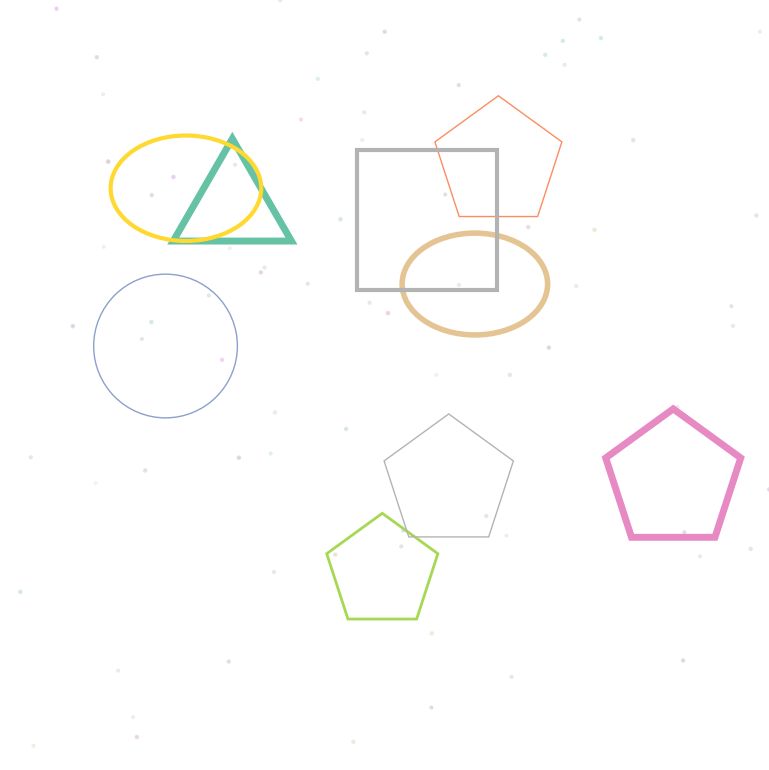[{"shape": "triangle", "thickness": 2.5, "radius": 0.44, "center": [0.302, 0.731]}, {"shape": "pentagon", "thickness": 0.5, "radius": 0.43, "center": [0.647, 0.789]}, {"shape": "circle", "thickness": 0.5, "radius": 0.47, "center": [0.215, 0.551]}, {"shape": "pentagon", "thickness": 2.5, "radius": 0.46, "center": [0.874, 0.377]}, {"shape": "pentagon", "thickness": 1, "radius": 0.38, "center": [0.496, 0.257]}, {"shape": "oval", "thickness": 1.5, "radius": 0.49, "center": [0.241, 0.756]}, {"shape": "oval", "thickness": 2, "radius": 0.47, "center": [0.617, 0.631]}, {"shape": "square", "thickness": 1.5, "radius": 0.45, "center": [0.554, 0.714]}, {"shape": "pentagon", "thickness": 0.5, "radius": 0.44, "center": [0.583, 0.374]}]